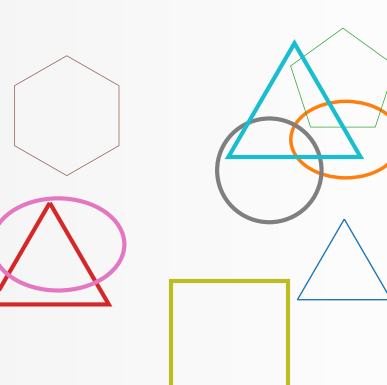[{"shape": "triangle", "thickness": 1, "radius": 0.7, "center": [0.889, 0.291]}, {"shape": "oval", "thickness": 2.5, "radius": 0.71, "center": [0.892, 0.637]}, {"shape": "pentagon", "thickness": 0.5, "radius": 0.71, "center": [0.885, 0.785]}, {"shape": "triangle", "thickness": 3, "radius": 0.88, "center": [0.128, 0.297]}, {"shape": "hexagon", "thickness": 0.5, "radius": 0.78, "center": [0.172, 0.7]}, {"shape": "oval", "thickness": 3, "radius": 0.86, "center": [0.15, 0.365]}, {"shape": "circle", "thickness": 3, "radius": 0.67, "center": [0.695, 0.558]}, {"shape": "square", "thickness": 3, "radius": 0.76, "center": [0.593, 0.12]}, {"shape": "triangle", "thickness": 3, "radius": 0.98, "center": [0.76, 0.691]}]